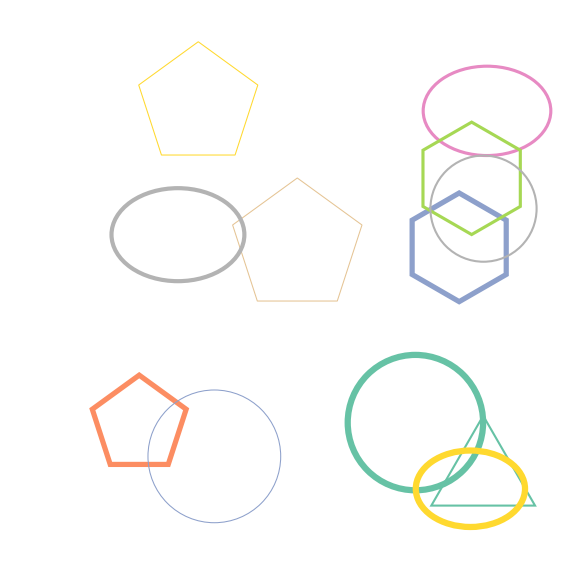[{"shape": "circle", "thickness": 3, "radius": 0.59, "center": [0.719, 0.267]}, {"shape": "triangle", "thickness": 1, "radius": 0.52, "center": [0.837, 0.175]}, {"shape": "pentagon", "thickness": 2.5, "radius": 0.43, "center": [0.241, 0.264]}, {"shape": "circle", "thickness": 0.5, "radius": 0.57, "center": [0.371, 0.209]}, {"shape": "hexagon", "thickness": 2.5, "radius": 0.47, "center": [0.795, 0.571]}, {"shape": "oval", "thickness": 1.5, "radius": 0.55, "center": [0.843, 0.807]}, {"shape": "hexagon", "thickness": 1.5, "radius": 0.49, "center": [0.817, 0.69]}, {"shape": "pentagon", "thickness": 0.5, "radius": 0.54, "center": [0.343, 0.818]}, {"shape": "oval", "thickness": 3, "radius": 0.47, "center": [0.815, 0.153]}, {"shape": "pentagon", "thickness": 0.5, "radius": 0.59, "center": [0.515, 0.573]}, {"shape": "oval", "thickness": 2, "radius": 0.58, "center": [0.308, 0.593]}, {"shape": "circle", "thickness": 1, "radius": 0.46, "center": [0.837, 0.638]}]